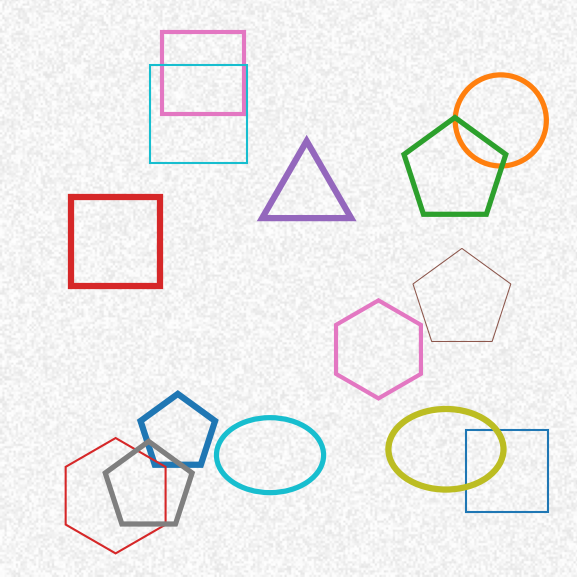[{"shape": "pentagon", "thickness": 3, "radius": 0.34, "center": [0.308, 0.249]}, {"shape": "square", "thickness": 1, "radius": 0.35, "center": [0.878, 0.183]}, {"shape": "circle", "thickness": 2.5, "radius": 0.39, "center": [0.867, 0.791]}, {"shape": "pentagon", "thickness": 2.5, "radius": 0.46, "center": [0.788, 0.703]}, {"shape": "hexagon", "thickness": 1, "radius": 0.5, "center": [0.2, 0.141]}, {"shape": "square", "thickness": 3, "radius": 0.38, "center": [0.2, 0.581]}, {"shape": "triangle", "thickness": 3, "radius": 0.44, "center": [0.531, 0.666]}, {"shape": "pentagon", "thickness": 0.5, "radius": 0.45, "center": [0.8, 0.48]}, {"shape": "square", "thickness": 2, "radius": 0.35, "center": [0.352, 0.873]}, {"shape": "hexagon", "thickness": 2, "radius": 0.42, "center": [0.655, 0.394]}, {"shape": "pentagon", "thickness": 2.5, "radius": 0.4, "center": [0.257, 0.156]}, {"shape": "oval", "thickness": 3, "radius": 0.5, "center": [0.772, 0.221]}, {"shape": "oval", "thickness": 2.5, "radius": 0.46, "center": [0.468, 0.211]}, {"shape": "square", "thickness": 1, "radius": 0.42, "center": [0.344, 0.802]}]